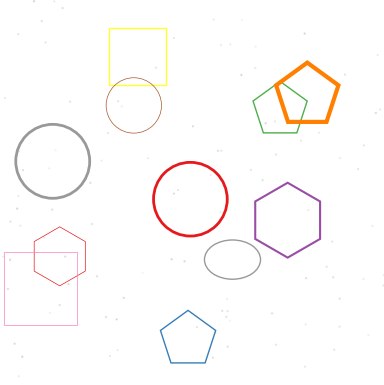[{"shape": "circle", "thickness": 2, "radius": 0.48, "center": [0.495, 0.483]}, {"shape": "hexagon", "thickness": 0.5, "radius": 0.38, "center": [0.155, 0.334]}, {"shape": "pentagon", "thickness": 1, "radius": 0.38, "center": [0.488, 0.118]}, {"shape": "pentagon", "thickness": 1, "radius": 0.37, "center": [0.728, 0.715]}, {"shape": "hexagon", "thickness": 1.5, "radius": 0.49, "center": [0.747, 0.428]}, {"shape": "pentagon", "thickness": 3, "radius": 0.43, "center": [0.798, 0.752]}, {"shape": "square", "thickness": 1, "radius": 0.37, "center": [0.357, 0.854]}, {"shape": "circle", "thickness": 0.5, "radius": 0.36, "center": [0.348, 0.726]}, {"shape": "square", "thickness": 0.5, "radius": 0.47, "center": [0.105, 0.251]}, {"shape": "circle", "thickness": 2, "radius": 0.48, "center": [0.137, 0.581]}, {"shape": "oval", "thickness": 1, "radius": 0.36, "center": [0.604, 0.326]}]